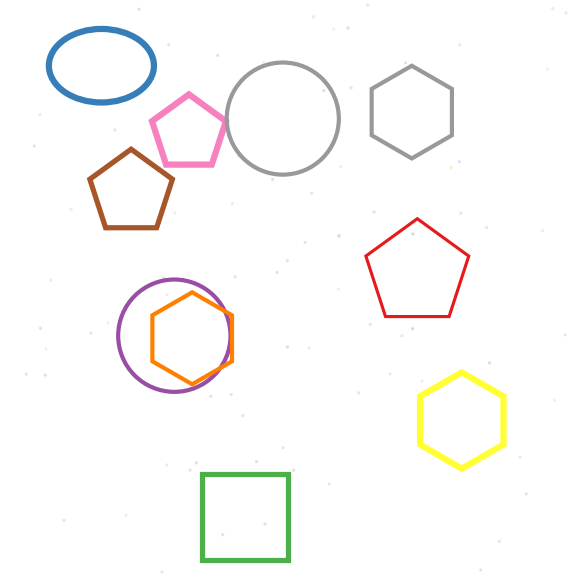[{"shape": "pentagon", "thickness": 1.5, "radius": 0.47, "center": [0.723, 0.527]}, {"shape": "oval", "thickness": 3, "radius": 0.45, "center": [0.176, 0.885]}, {"shape": "square", "thickness": 2.5, "radius": 0.37, "center": [0.424, 0.104]}, {"shape": "circle", "thickness": 2, "radius": 0.49, "center": [0.302, 0.418]}, {"shape": "hexagon", "thickness": 2, "radius": 0.4, "center": [0.333, 0.413]}, {"shape": "hexagon", "thickness": 3, "radius": 0.42, "center": [0.8, 0.271]}, {"shape": "pentagon", "thickness": 2.5, "radius": 0.38, "center": [0.227, 0.666]}, {"shape": "pentagon", "thickness": 3, "radius": 0.34, "center": [0.327, 0.768]}, {"shape": "hexagon", "thickness": 2, "radius": 0.4, "center": [0.713, 0.805]}, {"shape": "circle", "thickness": 2, "radius": 0.49, "center": [0.49, 0.794]}]